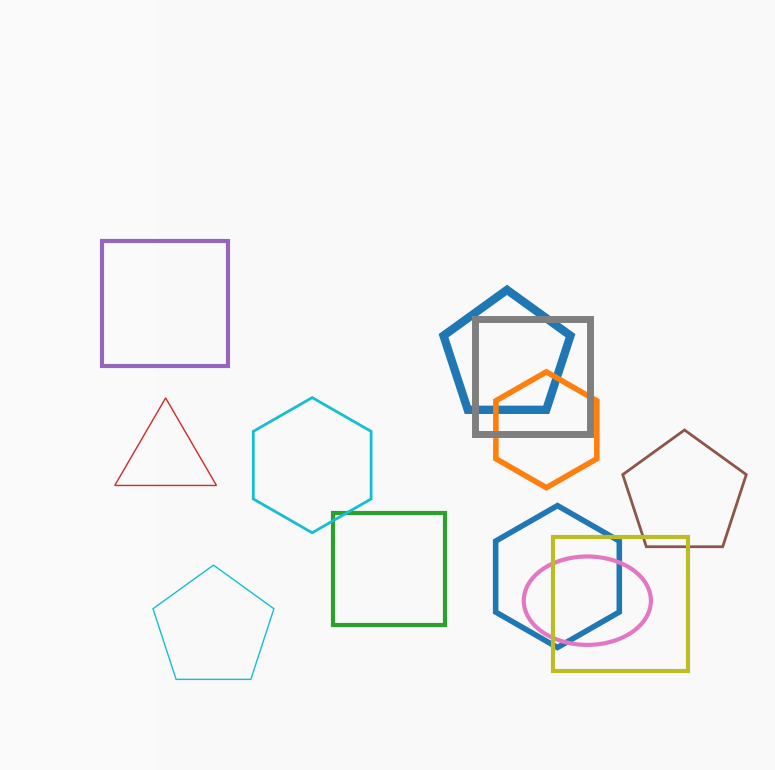[{"shape": "pentagon", "thickness": 3, "radius": 0.43, "center": [0.654, 0.537]}, {"shape": "hexagon", "thickness": 2, "radius": 0.46, "center": [0.719, 0.251]}, {"shape": "hexagon", "thickness": 2, "radius": 0.38, "center": [0.705, 0.442]}, {"shape": "square", "thickness": 1.5, "radius": 0.36, "center": [0.502, 0.261]}, {"shape": "triangle", "thickness": 0.5, "radius": 0.38, "center": [0.214, 0.407]}, {"shape": "square", "thickness": 1.5, "radius": 0.4, "center": [0.213, 0.606]}, {"shape": "pentagon", "thickness": 1, "radius": 0.42, "center": [0.883, 0.358]}, {"shape": "oval", "thickness": 1.5, "radius": 0.41, "center": [0.758, 0.22]}, {"shape": "square", "thickness": 2.5, "radius": 0.37, "center": [0.687, 0.511]}, {"shape": "square", "thickness": 1.5, "radius": 0.44, "center": [0.801, 0.215]}, {"shape": "hexagon", "thickness": 1, "radius": 0.44, "center": [0.403, 0.396]}, {"shape": "pentagon", "thickness": 0.5, "radius": 0.41, "center": [0.275, 0.184]}]